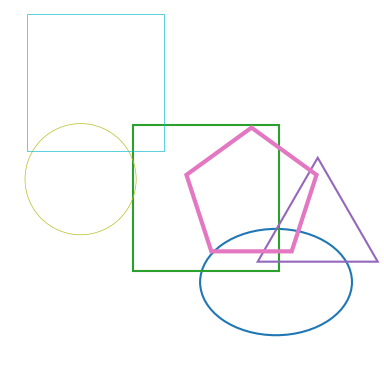[{"shape": "oval", "thickness": 1.5, "radius": 0.99, "center": [0.717, 0.267]}, {"shape": "square", "thickness": 1.5, "radius": 0.95, "center": [0.536, 0.486]}, {"shape": "triangle", "thickness": 1.5, "radius": 0.9, "center": [0.825, 0.41]}, {"shape": "pentagon", "thickness": 3, "radius": 0.89, "center": [0.653, 0.491]}, {"shape": "circle", "thickness": 0.5, "radius": 0.72, "center": [0.209, 0.535]}, {"shape": "square", "thickness": 0.5, "radius": 0.89, "center": [0.249, 0.786]}]